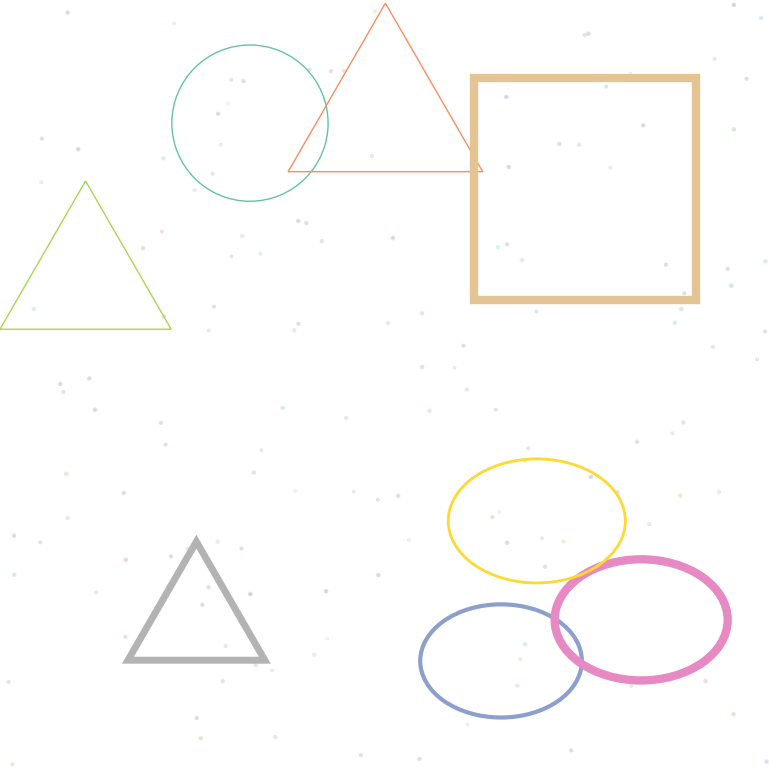[{"shape": "circle", "thickness": 0.5, "radius": 0.51, "center": [0.325, 0.84]}, {"shape": "triangle", "thickness": 0.5, "radius": 0.73, "center": [0.501, 0.85]}, {"shape": "oval", "thickness": 1.5, "radius": 0.52, "center": [0.651, 0.142]}, {"shape": "oval", "thickness": 3, "radius": 0.56, "center": [0.833, 0.195]}, {"shape": "triangle", "thickness": 0.5, "radius": 0.64, "center": [0.111, 0.637]}, {"shape": "oval", "thickness": 1, "radius": 0.58, "center": [0.697, 0.324]}, {"shape": "square", "thickness": 3, "radius": 0.72, "center": [0.76, 0.755]}, {"shape": "triangle", "thickness": 2.5, "radius": 0.51, "center": [0.255, 0.194]}]